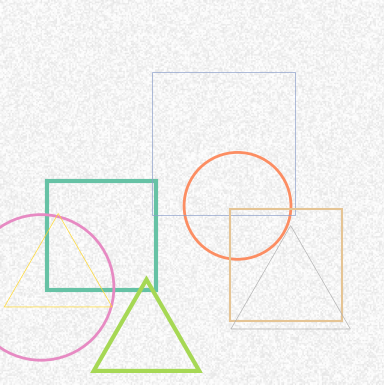[{"shape": "square", "thickness": 3, "radius": 0.71, "center": [0.264, 0.388]}, {"shape": "circle", "thickness": 2, "radius": 0.69, "center": [0.617, 0.465]}, {"shape": "square", "thickness": 0.5, "radius": 0.93, "center": [0.581, 0.627]}, {"shape": "circle", "thickness": 2, "radius": 0.95, "center": [0.107, 0.253]}, {"shape": "triangle", "thickness": 3, "radius": 0.79, "center": [0.38, 0.116]}, {"shape": "triangle", "thickness": 0.5, "radius": 0.81, "center": [0.151, 0.284]}, {"shape": "square", "thickness": 1.5, "radius": 0.72, "center": [0.743, 0.311]}, {"shape": "triangle", "thickness": 0.5, "radius": 0.9, "center": [0.755, 0.235]}]